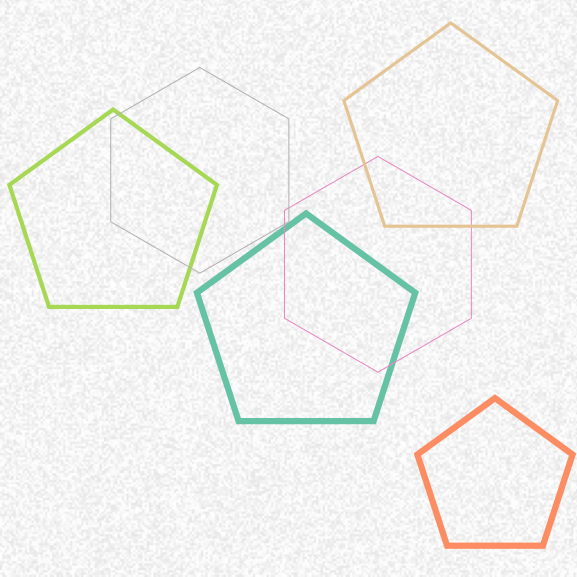[{"shape": "pentagon", "thickness": 3, "radius": 0.99, "center": [0.53, 0.431]}, {"shape": "pentagon", "thickness": 3, "radius": 0.71, "center": [0.857, 0.168]}, {"shape": "hexagon", "thickness": 0.5, "radius": 0.93, "center": [0.654, 0.541]}, {"shape": "pentagon", "thickness": 2, "radius": 0.94, "center": [0.196, 0.621]}, {"shape": "pentagon", "thickness": 1.5, "radius": 0.97, "center": [0.781, 0.765]}, {"shape": "hexagon", "thickness": 0.5, "radius": 0.89, "center": [0.346, 0.704]}]